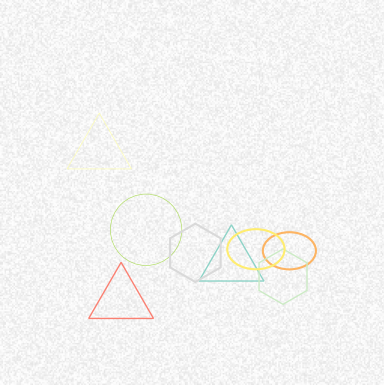[{"shape": "triangle", "thickness": 1, "radius": 0.49, "center": [0.601, 0.319]}, {"shape": "triangle", "thickness": 0.5, "radius": 0.48, "center": [0.258, 0.61]}, {"shape": "triangle", "thickness": 1, "radius": 0.49, "center": [0.315, 0.221]}, {"shape": "oval", "thickness": 1.5, "radius": 0.34, "center": [0.752, 0.349]}, {"shape": "circle", "thickness": 0.5, "radius": 0.46, "center": [0.379, 0.403]}, {"shape": "hexagon", "thickness": 1.5, "radius": 0.38, "center": [0.507, 0.343]}, {"shape": "hexagon", "thickness": 1, "radius": 0.36, "center": [0.735, 0.281]}, {"shape": "oval", "thickness": 1.5, "radius": 0.37, "center": [0.665, 0.353]}]